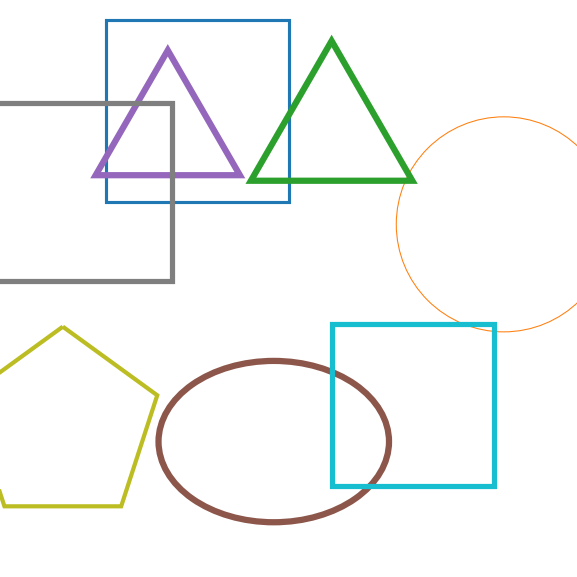[{"shape": "square", "thickness": 1.5, "radius": 0.79, "center": [0.342, 0.807]}, {"shape": "circle", "thickness": 0.5, "radius": 0.93, "center": [0.872, 0.611]}, {"shape": "triangle", "thickness": 3, "radius": 0.81, "center": [0.574, 0.767]}, {"shape": "triangle", "thickness": 3, "radius": 0.72, "center": [0.291, 0.768]}, {"shape": "oval", "thickness": 3, "radius": 1.0, "center": [0.474, 0.234]}, {"shape": "square", "thickness": 2.5, "radius": 0.77, "center": [0.144, 0.667]}, {"shape": "pentagon", "thickness": 2, "radius": 0.86, "center": [0.109, 0.262]}, {"shape": "square", "thickness": 2.5, "radius": 0.7, "center": [0.715, 0.298]}]